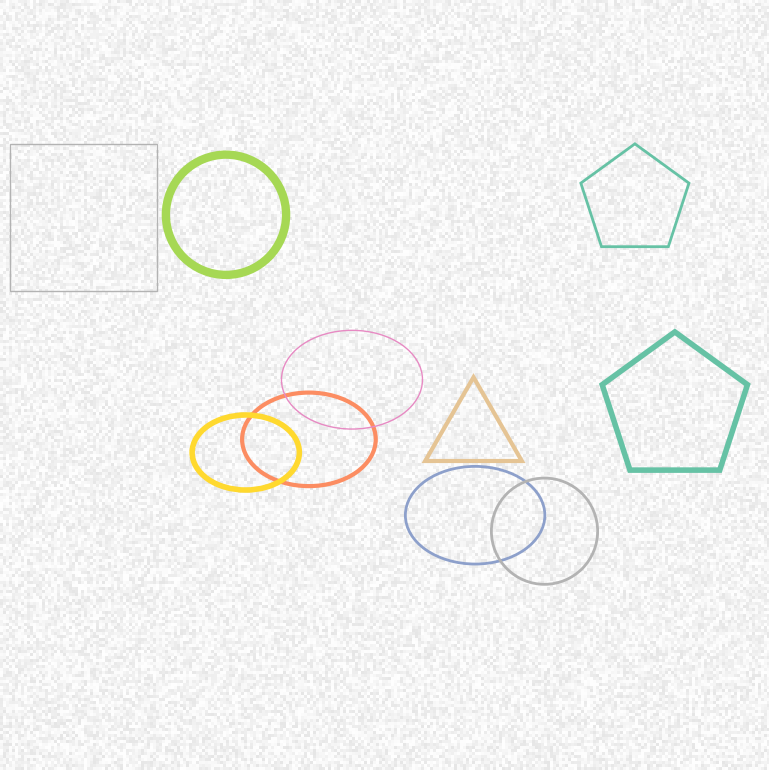[{"shape": "pentagon", "thickness": 2, "radius": 0.5, "center": [0.876, 0.47]}, {"shape": "pentagon", "thickness": 1, "radius": 0.37, "center": [0.825, 0.739]}, {"shape": "oval", "thickness": 1.5, "radius": 0.43, "center": [0.401, 0.429]}, {"shape": "oval", "thickness": 1, "radius": 0.45, "center": [0.617, 0.331]}, {"shape": "oval", "thickness": 0.5, "radius": 0.46, "center": [0.457, 0.507]}, {"shape": "circle", "thickness": 3, "radius": 0.39, "center": [0.293, 0.721]}, {"shape": "oval", "thickness": 2, "radius": 0.35, "center": [0.319, 0.412]}, {"shape": "triangle", "thickness": 1.5, "radius": 0.36, "center": [0.615, 0.438]}, {"shape": "square", "thickness": 0.5, "radius": 0.48, "center": [0.108, 0.717]}, {"shape": "circle", "thickness": 1, "radius": 0.34, "center": [0.707, 0.31]}]